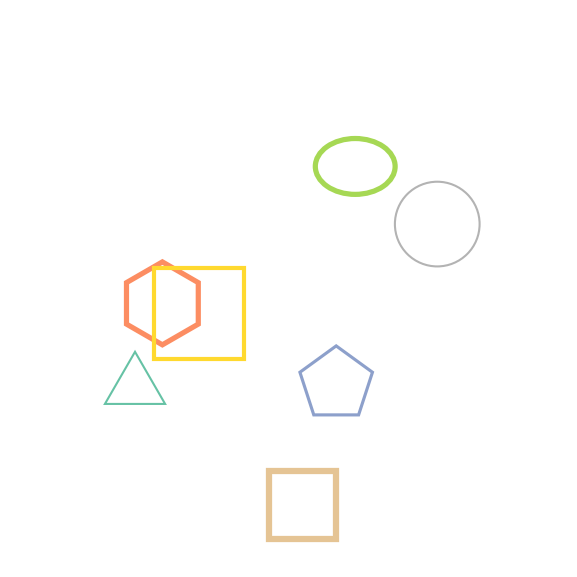[{"shape": "triangle", "thickness": 1, "radius": 0.3, "center": [0.234, 0.33]}, {"shape": "hexagon", "thickness": 2.5, "radius": 0.36, "center": [0.281, 0.474]}, {"shape": "pentagon", "thickness": 1.5, "radius": 0.33, "center": [0.582, 0.334]}, {"shape": "oval", "thickness": 2.5, "radius": 0.35, "center": [0.615, 0.711]}, {"shape": "square", "thickness": 2, "radius": 0.39, "center": [0.345, 0.456]}, {"shape": "square", "thickness": 3, "radius": 0.29, "center": [0.524, 0.125]}, {"shape": "circle", "thickness": 1, "radius": 0.37, "center": [0.757, 0.611]}]